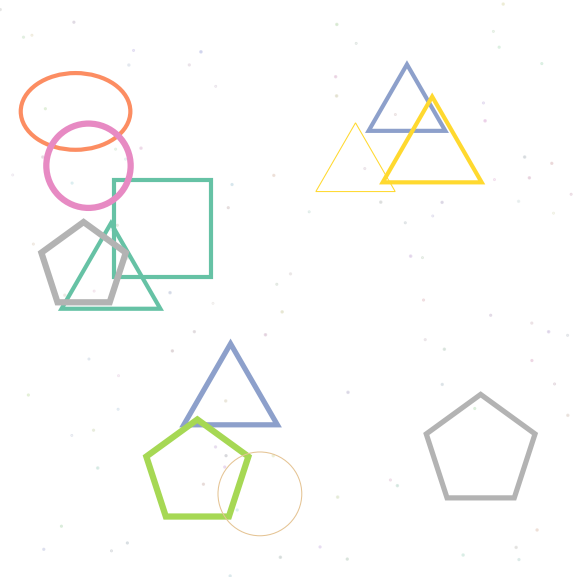[{"shape": "square", "thickness": 2, "radius": 0.42, "center": [0.281, 0.604]}, {"shape": "triangle", "thickness": 2, "radius": 0.49, "center": [0.192, 0.514]}, {"shape": "oval", "thickness": 2, "radius": 0.47, "center": [0.131, 0.806]}, {"shape": "triangle", "thickness": 2, "radius": 0.38, "center": [0.705, 0.811]}, {"shape": "triangle", "thickness": 2.5, "radius": 0.47, "center": [0.399, 0.31]}, {"shape": "circle", "thickness": 3, "radius": 0.37, "center": [0.153, 0.712]}, {"shape": "pentagon", "thickness": 3, "radius": 0.46, "center": [0.342, 0.18]}, {"shape": "triangle", "thickness": 2, "radius": 0.49, "center": [0.748, 0.733]}, {"shape": "triangle", "thickness": 0.5, "radius": 0.4, "center": [0.616, 0.707]}, {"shape": "circle", "thickness": 0.5, "radius": 0.36, "center": [0.45, 0.144]}, {"shape": "pentagon", "thickness": 2.5, "radius": 0.5, "center": [0.832, 0.217]}, {"shape": "pentagon", "thickness": 3, "radius": 0.38, "center": [0.145, 0.538]}]